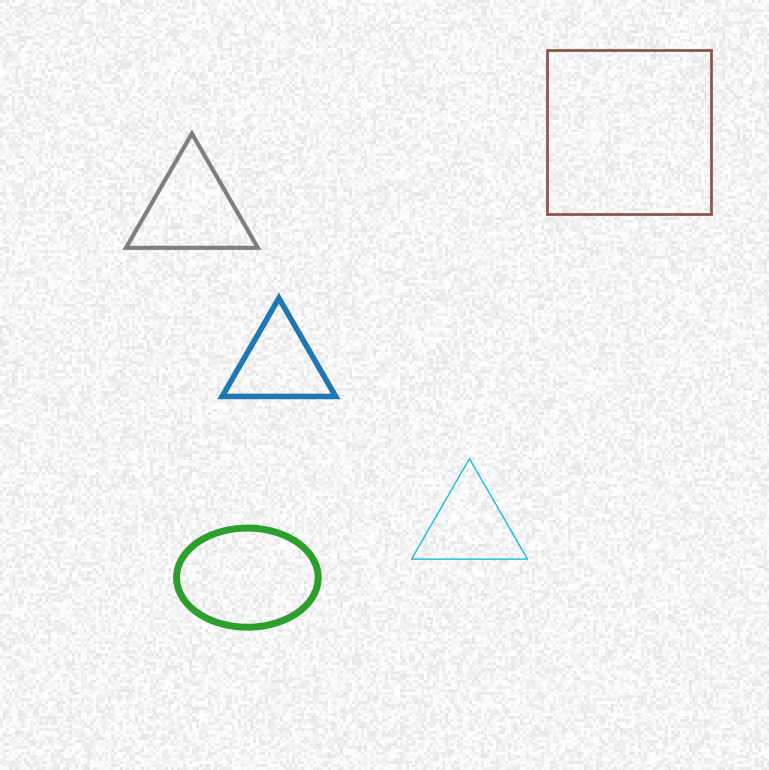[{"shape": "triangle", "thickness": 2, "radius": 0.43, "center": [0.362, 0.528]}, {"shape": "oval", "thickness": 2.5, "radius": 0.46, "center": [0.321, 0.25]}, {"shape": "square", "thickness": 1, "radius": 0.53, "center": [0.817, 0.828]}, {"shape": "triangle", "thickness": 1.5, "radius": 0.49, "center": [0.249, 0.728]}, {"shape": "triangle", "thickness": 0.5, "radius": 0.43, "center": [0.61, 0.317]}]